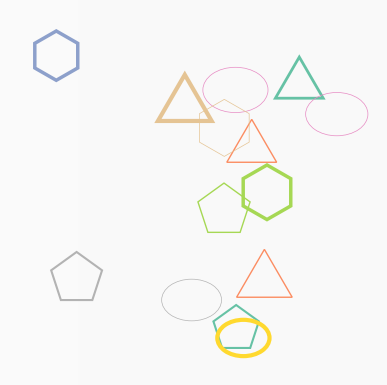[{"shape": "pentagon", "thickness": 1.5, "radius": 0.31, "center": [0.609, 0.146]}, {"shape": "triangle", "thickness": 2, "radius": 0.36, "center": [0.772, 0.781]}, {"shape": "triangle", "thickness": 1, "radius": 0.41, "center": [0.682, 0.269]}, {"shape": "triangle", "thickness": 1, "radius": 0.37, "center": [0.65, 0.616]}, {"shape": "hexagon", "thickness": 2.5, "radius": 0.32, "center": [0.145, 0.855]}, {"shape": "oval", "thickness": 0.5, "radius": 0.42, "center": [0.608, 0.766]}, {"shape": "oval", "thickness": 0.5, "radius": 0.4, "center": [0.869, 0.704]}, {"shape": "hexagon", "thickness": 2.5, "radius": 0.35, "center": [0.689, 0.501]}, {"shape": "pentagon", "thickness": 1, "radius": 0.35, "center": [0.578, 0.454]}, {"shape": "oval", "thickness": 3, "radius": 0.34, "center": [0.628, 0.122]}, {"shape": "hexagon", "thickness": 0.5, "radius": 0.37, "center": [0.579, 0.668]}, {"shape": "triangle", "thickness": 3, "radius": 0.4, "center": [0.477, 0.726]}, {"shape": "oval", "thickness": 0.5, "radius": 0.39, "center": [0.494, 0.221]}, {"shape": "pentagon", "thickness": 1.5, "radius": 0.35, "center": [0.198, 0.276]}]